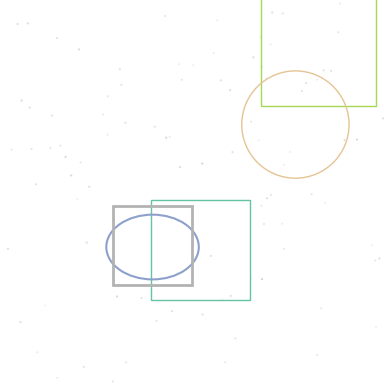[{"shape": "square", "thickness": 1, "radius": 0.65, "center": [0.521, 0.352]}, {"shape": "oval", "thickness": 1.5, "radius": 0.6, "center": [0.396, 0.358]}, {"shape": "square", "thickness": 1, "radius": 0.75, "center": [0.828, 0.874]}, {"shape": "circle", "thickness": 1, "radius": 0.7, "center": [0.767, 0.676]}, {"shape": "square", "thickness": 2, "radius": 0.51, "center": [0.396, 0.363]}]